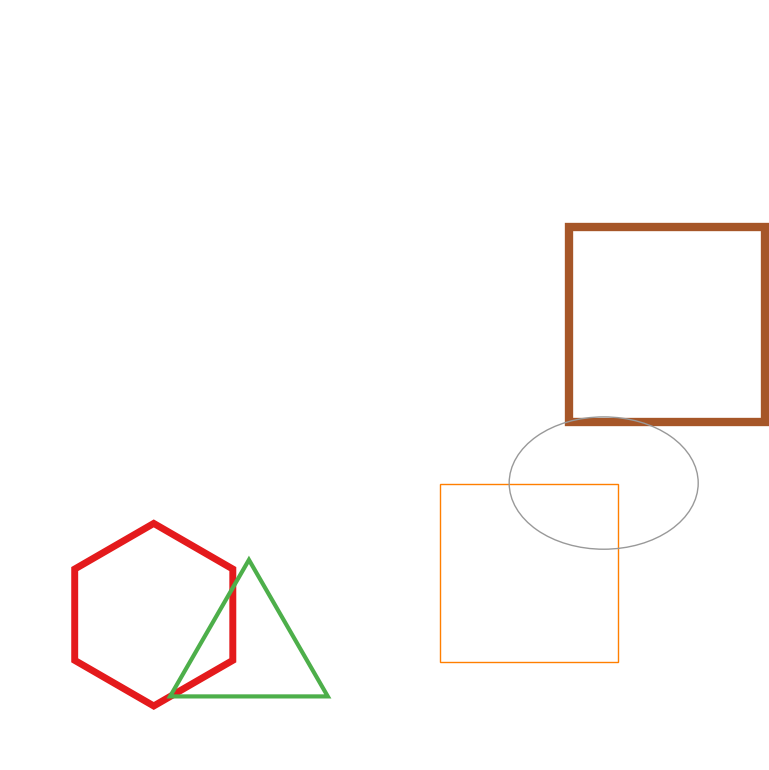[{"shape": "hexagon", "thickness": 2.5, "radius": 0.59, "center": [0.2, 0.202]}, {"shape": "triangle", "thickness": 1.5, "radius": 0.59, "center": [0.323, 0.155]}, {"shape": "square", "thickness": 0.5, "radius": 0.58, "center": [0.687, 0.256]}, {"shape": "square", "thickness": 3, "radius": 0.63, "center": [0.866, 0.579]}, {"shape": "oval", "thickness": 0.5, "radius": 0.61, "center": [0.784, 0.373]}]